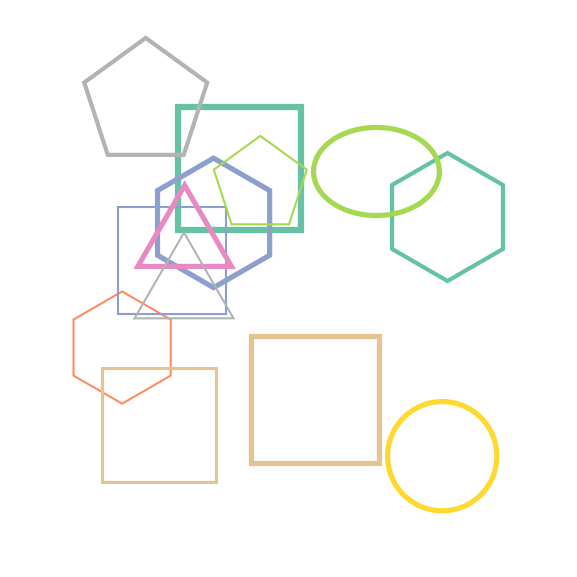[{"shape": "hexagon", "thickness": 2, "radius": 0.55, "center": [0.775, 0.623]}, {"shape": "square", "thickness": 3, "radius": 0.53, "center": [0.415, 0.707]}, {"shape": "hexagon", "thickness": 1, "radius": 0.49, "center": [0.211, 0.397]}, {"shape": "square", "thickness": 1, "radius": 0.47, "center": [0.298, 0.548]}, {"shape": "hexagon", "thickness": 2.5, "radius": 0.56, "center": [0.37, 0.613]}, {"shape": "triangle", "thickness": 2.5, "radius": 0.47, "center": [0.32, 0.585]}, {"shape": "pentagon", "thickness": 1, "radius": 0.42, "center": [0.451, 0.679]}, {"shape": "oval", "thickness": 2.5, "radius": 0.54, "center": [0.652, 0.702]}, {"shape": "circle", "thickness": 2.5, "radius": 0.47, "center": [0.766, 0.209]}, {"shape": "square", "thickness": 1.5, "radius": 0.49, "center": [0.275, 0.263]}, {"shape": "square", "thickness": 2.5, "radius": 0.55, "center": [0.545, 0.308]}, {"shape": "pentagon", "thickness": 2, "radius": 0.56, "center": [0.252, 0.822]}, {"shape": "triangle", "thickness": 1, "radius": 0.49, "center": [0.319, 0.497]}]